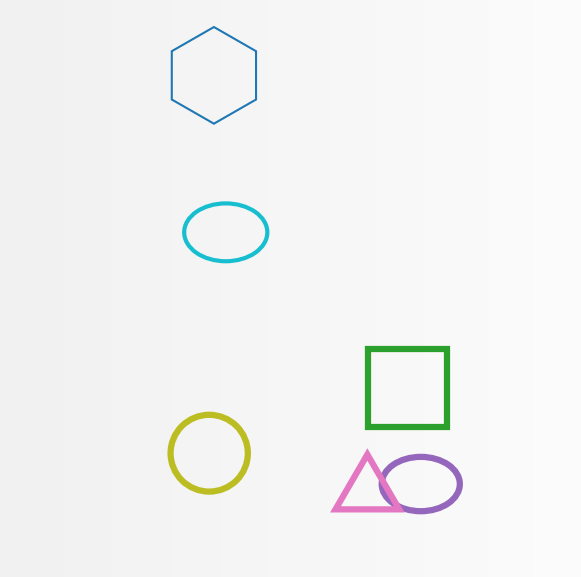[{"shape": "hexagon", "thickness": 1, "radius": 0.42, "center": [0.368, 0.869]}, {"shape": "square", "thickness": 3, "radius": 0.34, "center": [0.701, 0.327]}, {"shape": "oval", "thickness": 3, "radius": 0.34, "center": [0.724, 0.161]}, {"shape": "triangle", "thickness": 3, "radius": 0.32, "center": [0.632, 0.149]}, {"shape": "circle", "thickness": 3, "radius": 0.33, "center": [0.36, 0.214]}, {"shape": "oval", "thickness": 2, "radius": 0.36, "center": [0.388, 0.597]}]